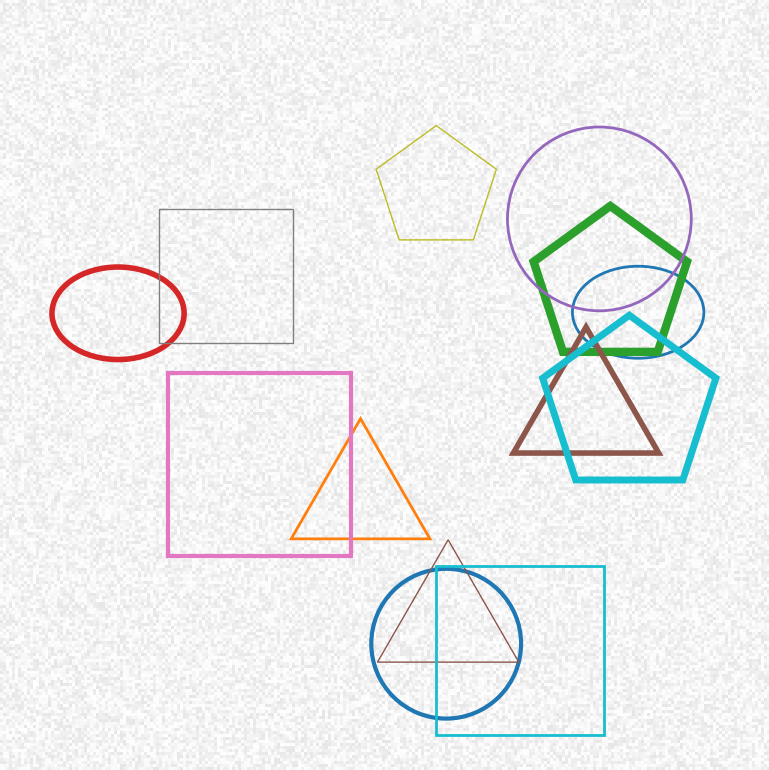[{"shape": "circle", "thickness": 1.5, "radius": 0.49, "center": [0.579, 0.164]}, {"shape": "oval", "thickness": 1, "radius": 0.43, "center": [0.829, 0.594]}, {"shape": "triangle", "thickness": 1, "radius": 0.52, "center": [0.468, 0.352]}, {"shape": "pentagon", "thickness": 3, "radius": 0.52, "center": [0.793, 0.628]}, {"shape": "oval", "thickness": 2, "radius": 0.43, "center": [0.153, 0.593]}, {"shape": "circle", "thickness": 1, "radius": 0.6, "center": [0.778, 0.716]}, {"shape": "triangle", "thickness": 2, "radius": 0.55, "center": [0.761, 0.466]}, {"shape": "triangle", "thickness": 0.5, "radius": 0.53, "center": [0.582, 0.193]}, {"shape": "square", "thickness": 1.5, "radius": 0.59, "center": [0.337, 0.397]}, {"shape": "square", "thickness": 0.5, "radius": 0.44, "center": [0.293, 0.641]}, {"shape": "pentagon", "thickness": 0.5, "radius": 0.41, "center": [0.567, 0.755]}, {"shape": "square", "thickness": 1, "radius": 0.55, "center": [0.675, 0.156]}, {"shape": "pentagon", "thickness": 2.5, "radius": 0.59, "center": [0.817, 0.472]}]